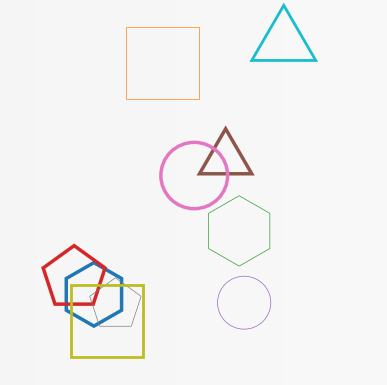[{"shape": "hexagon", "thickness": 2.5, "radius": 0.41, "center": [0.242, 0.235]}, {"shape": "square", "thickness": 0.5, "radius": 0.47, "center": [0.419, 0.836]}, {"shape": "hexagon", "thickness": 0.5, "radius": 0.46, "center": [0.617, 0.4]}, {"shape": "pentagon", "thickness": 2.5, "radius": 0.42, "center": [0.191, 0.278]}, {"shape": "circle", "thickness": 0.5, "radius": 0.34, "center": [0.63, 0.214]}, {"shape": "triangle", "thickness": 2.5, "radius": 0.39, "center": [0.582, 0.588]}, {"shape": "circle", "thickness": 2.5, "radius": 0.43, "center": [0.501, 0.544]}, {"shape": "pentagon", "thickness": 0.5, "radius": 0.35, "center": [0.298, 0.209]}, {"shape": "square", "thickness": 2, "radius": 0.47, "center": [0.276, 0.167]}, {"shape": "triangle", "thickness": 2, "radius": 0.48, "center": [0.732, 0.891]}]